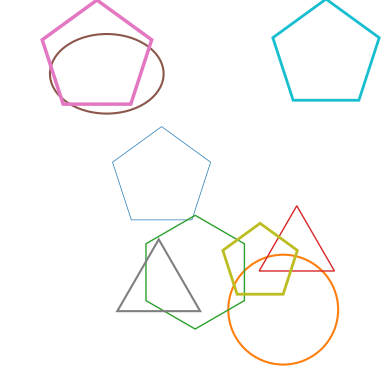[{"shape": "pentagon", "thickness": 0.5, "radius": 0.67, "center": [0.42, 0.537]}, {"shape": "circle", "thickness": 1.5, "radius": 0.71, "center": [0.736, 0.196]}, {"shape": "hexagon", "thickness": 1, "radius": 0.74, "center": [0.507, 0.293]}, {"shape": "triangle", "thickness": 1, "radius": 0.56, "center": [0.771, 0.353]}, {"shape": "oval", "thickness": 1.5, "radius": 0.74, "center": [0.277, 0.808]}, {"shape": "pentagon", "thickness": 2.5, "radius": 0.75, "center": [0.252, 0.85]}, {"shape": "triangle", "thickness": 1.5, "radius": 0.62, "center": [0.412, 0.254]}, {"shape": "pentagon", "thickness": 2, "radius": 0.51, "center": [0.676, 0.318]}, {"shape": "pentagon", "thickness": 2, "radius": 0.73, "center": [0.847, 0.857]}]